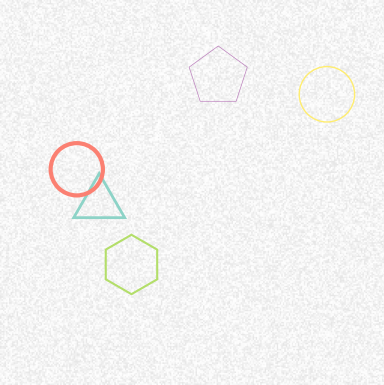[{"shape": "triangle", "thickness": 2, "radius": 0.38, "center": [0.258, 0.473]}, {"shape": "circle", "thickness": 3, "radius": 0.34, "center": [0.199, 0.56]}, {"shape": "hexagon", "thickness": 1.5, "radius": 0.39, "center": [0.341, 0.313]}, {"shape": "pentagon", "thickness": 0.5, "radius": 0.4, "center": [0.567, 0.801]}, {"shape": "circle", "thickness": 1, "radius": 0.36, "center": [0.849, 0.755]}]